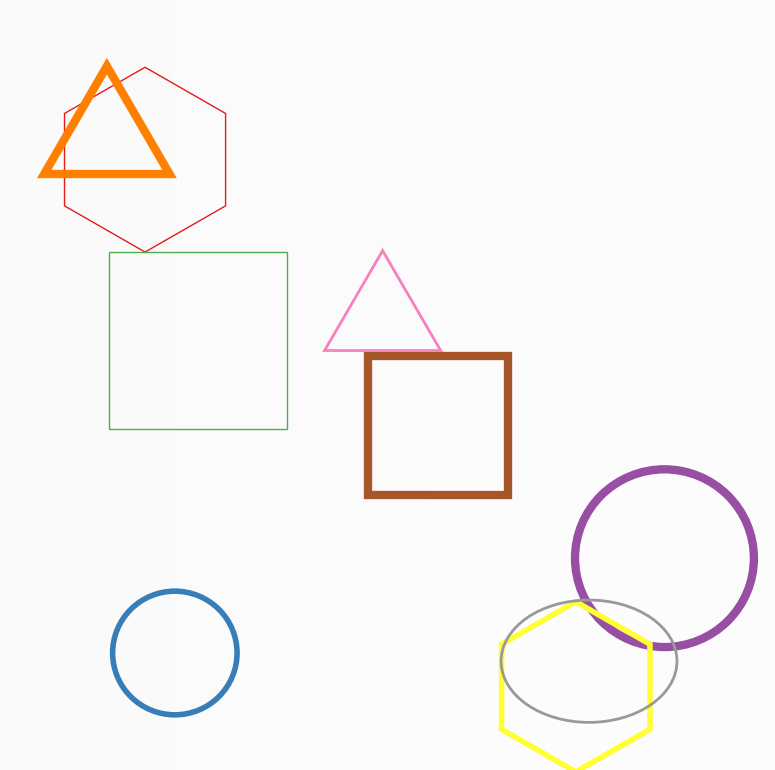[{"shape": "hexagon", "thickness": 0.5, "radius": 0.6, "center": [0.187, 0.793]}, {"shape": "circle", "thickness": 2, "radius": 0.4, "center": [0.226, 0.152]}, {"shape": "square", "thickness": 0.5, "radius": 0.57, "center": [0.255, 0.558]}, {"shape": "circle", "thickness": 3, "radius": 0.58, "center": [0.857, 0.275]}, {"shape": "triangle", "thickness": 3, "radius": 0.47, "center": [0.138, 0.821]}, {"shape": "hexagon", "thickness": 2, "radius": 0.55, "center": [0.743, 0.108]}, {"shape": "square", "thickness": 3, "radius": 0.45, "center": [0.565, 0.447]}, {"shape": "triangle", "thickness": 1, "radius": 0.43, "center": [0.494, 0.588]}, {"shape": "oval", "thickness": 1, "radius": 0.57, "center": [0.76, 0.141]}]